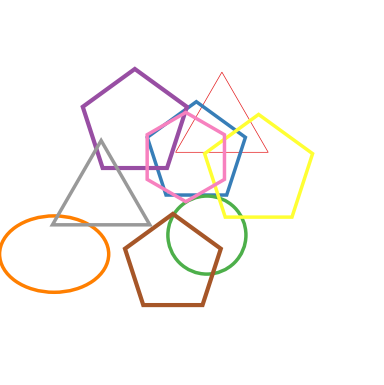[{"shape": "triangle", "thickness": 0.5, "radius": 0.69, "center": [0.576, 0.674]}, {"shape": "pentagon", "thickness": 2.5, "radius": 0.67, "center": [0.51, 0.602]}, {"shape": "circle", "thickness": 2.5, "radius": 0.51, "center": [0.537, 0.389]}, {"shape": "pentagon", "thickness": 3, "radius": 0.71, "center": [0.35, 0.679]}, {"shape": "oval", "thickness": 2.5, "radius": 0.71, "center": [0.141, 0.34]}, {"shape": "pentagon", "thickness": 2.5, "radius": 0.74, "center": [0.672, 0.555]}, {"shape": "pentagon", "thickness": 3, "radius": 0.65, "center": [0.449, 0.314]}, {"shape": "hexagon", "thickness": 2.5, "radius": 0.58, "center": [0.483, 0.592]}, {"shape": "triangle", "thickness": 2.5, "radius": 0.73, "center": [0.263, 0.489]}]